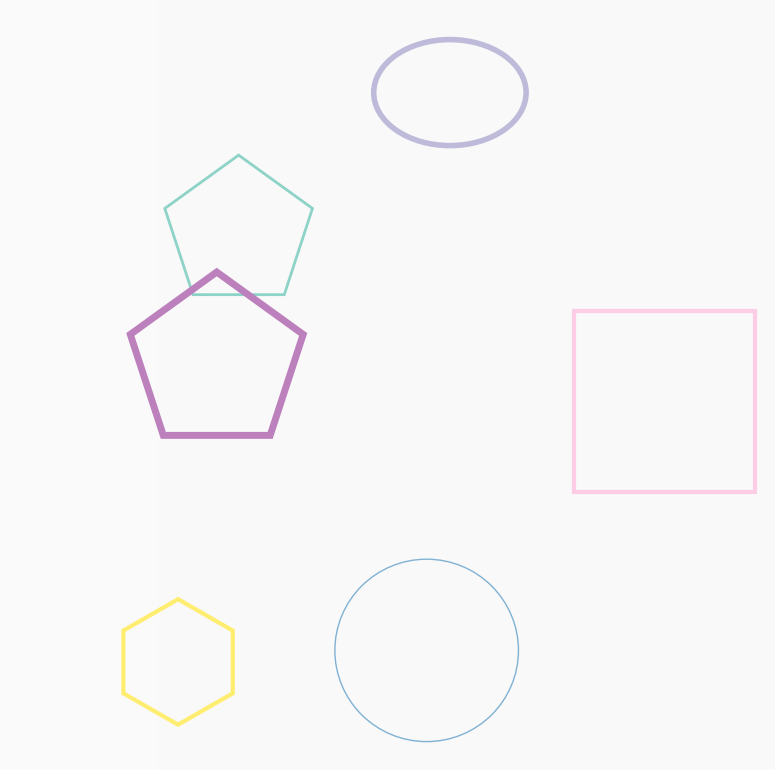[{"shape": "pentagon", "thickness": 1, "radius": 0.5, "center": [0.308, 0.698]}, {"shape": "oval", "thickness": 2, "radius": 0.49, "center": [0.581, 0.88]}, {"shape": "circle", "thickness": 0.5, "radius": 0.59, "center": [0.551, 0.155]}, {"shape": "square", "thickness": 1.5, "radius": 0.59, "center": [0.857, 0.479]}, {"shape": "pentagon", "thickness": 2.5, "radius": 0.59, "center": [0.28, 0.529]}, {"shape": "hexagon", "thickness": 1.5, "radius": 0.41, "center": [0.23, 0.14]}]